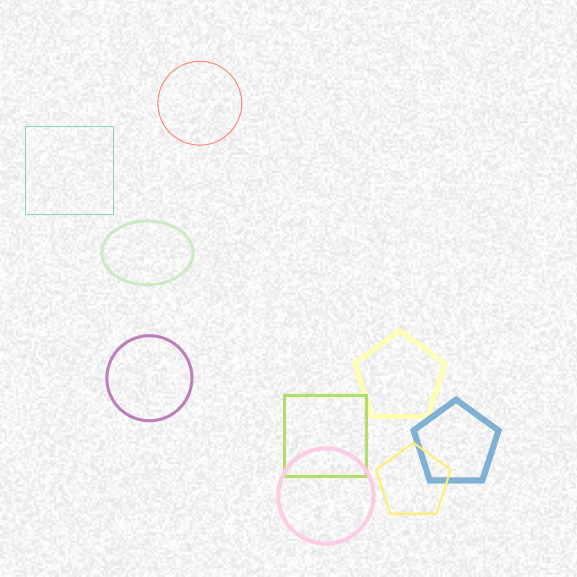[{"shape": "square", "thickness": 0.5, "radius": 0.38, "center": [0.12, 0.705]}, {"shape": "pentagon", "thickness": 2.5, "radius": 0.41, "center": [0.692, 0.344]}, {"shape": "circle", "thickness": 0.5, "radius": 0.36, "center": [0.346, 0.82]}, {"shape": "pentagon", "thickness": 3, "radius": 0.39, "center": [0.79, 0.23]}, {"shape": "square", "thickness": 1.5, "radius": 0.35, "center": [0.562, 0.245]}, {"shape": "circle", "thickness": 2, "radius": 0.41, "center": [0.564, 0.14]}, {"shape": "circle", "thickness": 1.5, "radius": 0.37, "center": [0.259, 0.344]}, {"shape": "oval", "thickness": 1.5, "radius": 0.39, "center": [0.255, 0.561]}, {"shape": "pentagon", "thickness": 1, "radius": 0.34, "center": [0.716, 0.164]}]